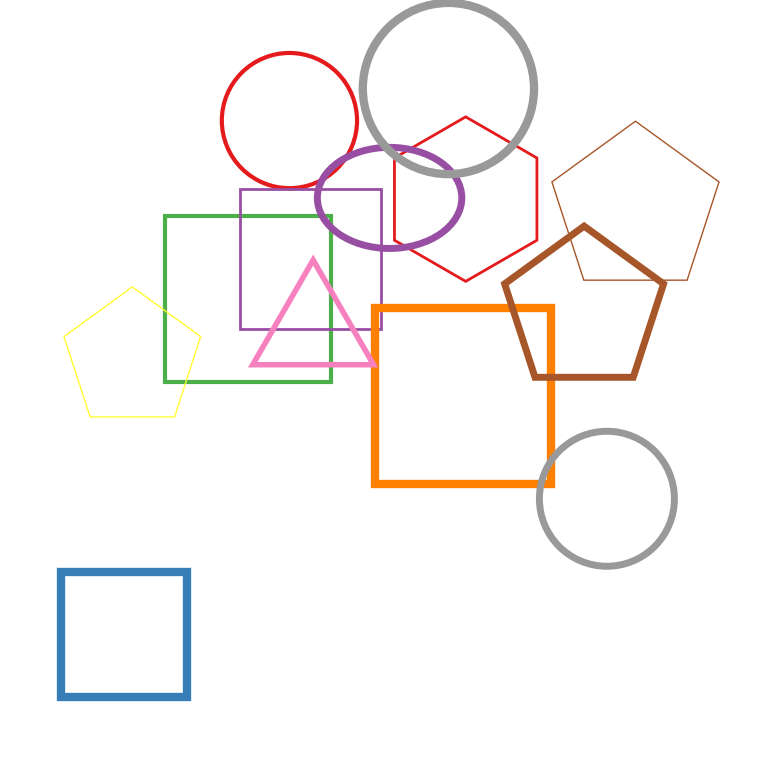[{"shape": "hexagon", "thickness": 1, "radius": 0.53, "center": [0.605, 0.741]}, {"shape": "circle", "thickness": 1.5, "radius": 0.44, "center": [0.376, 0.843]}, {"shape": "square", "thickness": 3, "radius": 0.41, "center": [0.161, 0.176]}, {"shape": "square", "thickness": 1.5, "radius": 0.54, "center": [0.322, 0.612]}, {"shape": "oval", "thickness": 2.5, "radius": 0.47, "center": [0.506, 0.743]}, {"shape": "square", "thickness": 1, "radius": 0.45, "center": [0.403, 0.664]}, {"shape": "square", "thickness": 3, "radius": 0.57, "center": [0.602, 0.486]}, {"shape": "pentagon", "thickness": 0.5, "radius": 0.47, "center": [0.172, 0.534]}, {"shape": "pentagon", "thickness": 0.5, "radius": 0.57, "center": [0.825, 0.728]}, {"shape": "pentagon", "thickness": 2.5, "radius": 0.54, "center": [0.759, 0.598]}, {"shape": "triangle", "thickness": 2, "radius": 0.45, "center": [0.407, 0.572]}, {"shape": "circle", "thickness": 3, "radius": 0.56, "center": [0.582, 0.885]}, {"shape": "circle", "thickness": 2.5, "radius": 0.44, "center": [0.788, 0.352]}]